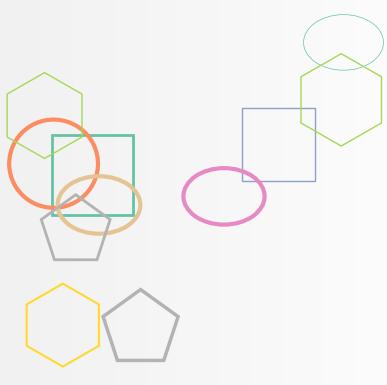[{"shape": "oval", "thickness": 0.5, "radius": 0.52, "center": [0.886, 0.89]}, {"shape": "square", "thickness": 2, "radius": 0.52, "center": [0.239, 0.545]}, {"shape": "circle", "thickness": 3, "radius": 0.57, "center": [0.138, 0.575]}, {"shape": "square", "thickness": 1, "radius": 0.47, "center": [0.719, 0.624]}, {"shape": "oval", "thickness": 3, "radius": 0.52, "center": [0.578, 0.49]}, {"shape": "hexagon", "thickness": 1, "radius": 0.56, "center": [0.115, 0.7]}, {"shape": "hexagon", "thickness": 1, "radius": 0.6, "center": [0.881, 0.741]}, {"shape": "hexagon", "thickness": 1.5, "radius": 0.54, "center": [0.162, 0.156]}, {"shape": "oval", "thickness": 3, "radius": 0.53, "center": [0.255, 0.468]}, {"shape": "pentagon", "thickness": 2, "radius": 0.47, "center": [0.195, 0.401]}, {"shape": "pentagon", "thickness": 2.5, "radius": 0.51, "center": [0.363, 0.146]}]